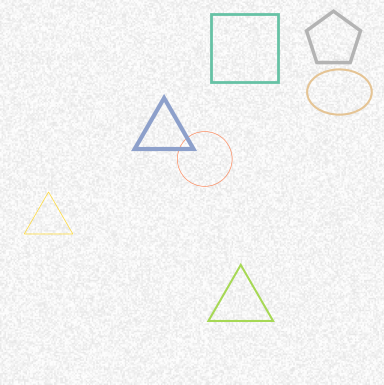[{"shape": "square", "thickness": 2, "radius": 0.44, "center": [0.634, 0.876]}, {"shape": "circle", "thickness": 0.5, "radius": 0.36, "center": [0.532, 0.587]}, {"shape": "triangle", "thickness": 3, "radius": 0.44, "center": [0.426, 0.657]}, {"shape": "triangle", "thickness": 1.5, "radius": 0.49, "center": [0.625, 0.215]}, {"shape": "triangle", "thickness": 0.5, "radius": 0.36, "center": [0.126, 0.429]}, {"shape": "oval", "thickness": 1.5, "radius": 0.42, "center": [0.882, 0.761]}, {"shape": "pentagon", "thickness": 2.5, "radius": 0.37, "center": [0.866, 0.897]}]